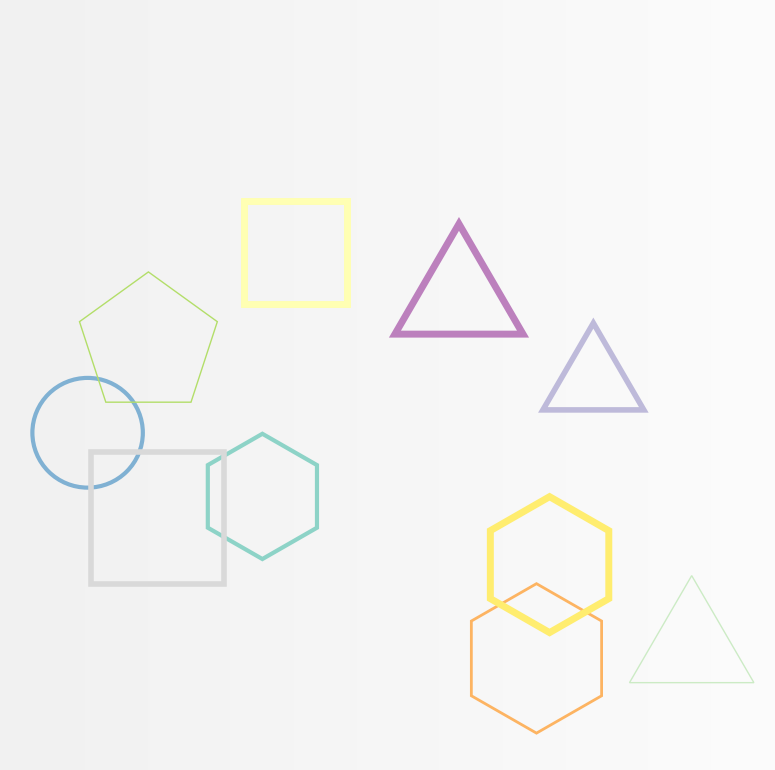[{"shape": "hexagon", "thickness": 1.5, "radius": 0.41, "center": [0.339, 0.355]}, {"shape": "square", "thickness": 2.5, "radius": 0.33, "center": [0.381, 0.672]}, {"shape": "triangle", "thickness": 2, "radius": 0.38, "center": [0.766, 0.505]}, {"shape": "circle", "thickness": 1.5, "radius": 0.36, "center": [0.113, 0.438]}, {"shape": "hexagon", "thickness": 1, "radius": 0.49, "center": [0.692, 0.145]}, {"shape": "pentagon", "thickness": 0.5, "radius": 0.47, "center": [0.191, 0.553]}, {"shape": "square", "thickness": 2, "radius": 0.43, "center": [0.204, 0.327]}, {"shape": "triangle", "thickness": 2.5, "radius": 0.48, "center": [0.592, 0.614]}, {"shape": "triangle", "thickness": 0.5, "radius": 0.46, "center": [0.893, 0.16]}, {"shape": "hexagon", "thickness": 2.5, "radius": 0.44, "center": [0.709, 0.267]}]